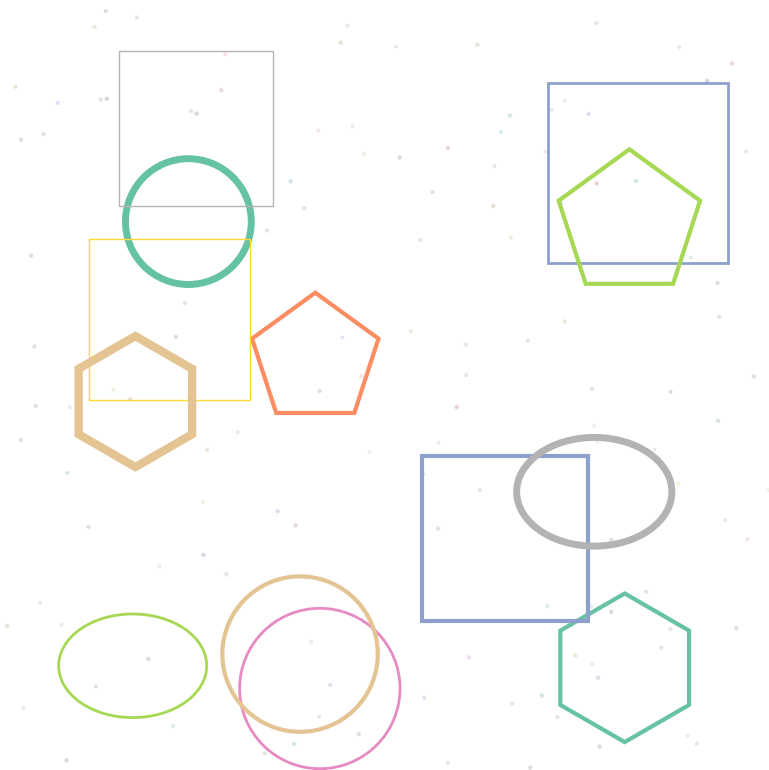[{"shape": "circle", "thickness": 2.5, "radius": 0.41, "center": [0.245, 0.712]}, {"shape": "hexagon", "thickness": 1.5, "radius": 0.48, "center": [0.811, 0.133]}, {"shape": "pentagon", "thickness": 1.5, "radius": 0.43, "center": [0.409, 0.534]}, {"shape": "square", "thickness": 1.5, "radius": 0.54, "center": [0.656, 0.301]}, {"shape": "square", "thickness": 1, "radius": 0.59, "center": [0.828, 0.775]}, {"shape": "circle", "thickness": 1, "radius": 0.52, "center": [0.415, 0.106]}, {"shape": "oval", "thickness": 1, "radius": 0.48, "center": [0.172, 0.135]}, {"shape": "pentagon", "thickness": 1.5, "radius": 0.48, "center": [0.817, 0.71]}, {"shape": "square", "thickness": 0.5, "radius": 0.52, "center": [0.22, 0.585]}, {"shape": "hexagon", "thickness": 3, "radius": 0.43, "center": [0.176, 0.479]}, {"shape": "circle", "thickness": 1.5, "radius": 0.5, "center": [0.39, 0.151]}, {"shape": "square", "thickness": 0.5, "radius": 0.5, "center": [0.254, 0.833]}, {"shape": "oval", "thickness": 2.5, "radius": 0.5, "center": [0.772, 0.361]}]